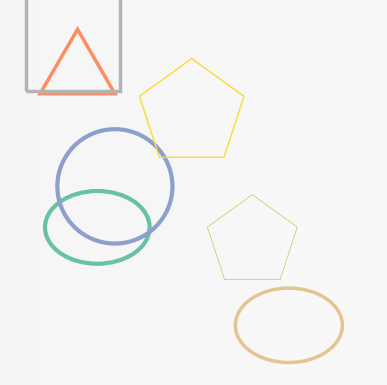[{"shape": "oval", "thickness": 3, "radius": 0.67, "center": [0.251, 0.409]}, {"shape": "triangle", "thickness": 2.5, "radius": 0.56, "center": [0.2, 0.812]}, {"shape": "circle", "thickness": 3, "radius": 0.74, "center": [0.297, 0.516]}, {"shape": "pentagon", "thickness": 0.5, "radius": 0.61, "center": [0.651, 0.372]}, {"shape": "pentagon", "thickness": 1, "radius": 0.71, "center": [0.495, 0.706]}, {"shape": "oval", "thickness": 2.5, "radius": 0.69, "center": [0.746, 0.155]}, {"shape": "square", "thickness": 2.5, "radius": 0.61, "center": [0.189, 0.885]}]